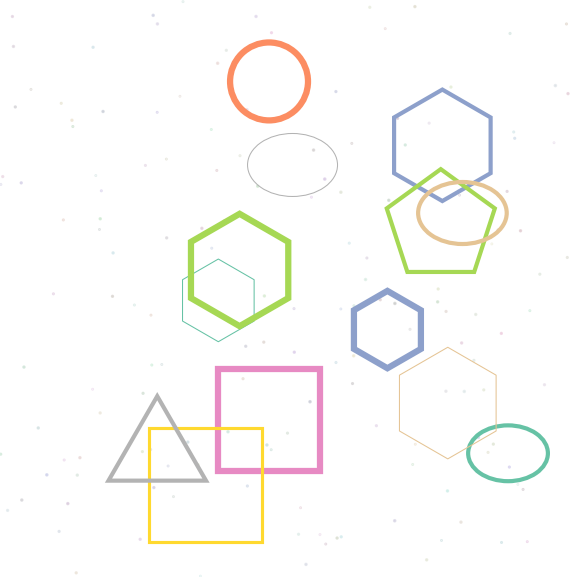[{"shape": "oval", "thickness": 2, "radius": 0.35, "center": [0.88, 0.214]}, {"shape": "hexagon", "thickness": 0.5, "radius": 0.36, "center": [0.378, 0.479]}, {"shape": "circle", "thickness": 3, "radius": 0.34, "center": [0.466, 0.858]}, {"shape": "hexagon", "thickness": 3, "radius": 0.33, "center": [0.671, 0.428]}, {"shape": "hexagon", "thickness": 2, "radius": 0.48, "center": [0.766, 0.748]}, {"shape": "square", "thickness": 3, "radius": 0.44, "center": [0.465, 0.272]}, {"shape": "pentagon", "thickness": 2, "radius": 0.49, "center": [0.763, 0.608]}, {"shape": "hexagon", "thickness": 3, "radius": 0.49, "center": [0.415, 0.532]}, {"shape": "square", "thickness": 1.5, "radius": 0.49, "center": [0.356, 0.159]}, {"shape": "hexagon", "thickness": 0.5, "radius": 0.48, "center": [0.775, 0.301]}, {"shape": "oval", "thickness": 2, "radius": 0.38, "center": [0.801, 0.63]}, {"shape": "oval", "thickness": 0.5, "radius": 0.39, "center": [0.507, 0.713]}, {"shape": "triangle", "thickness": 2, "radius": 0.49, "center": [0.272, 0.216]}]